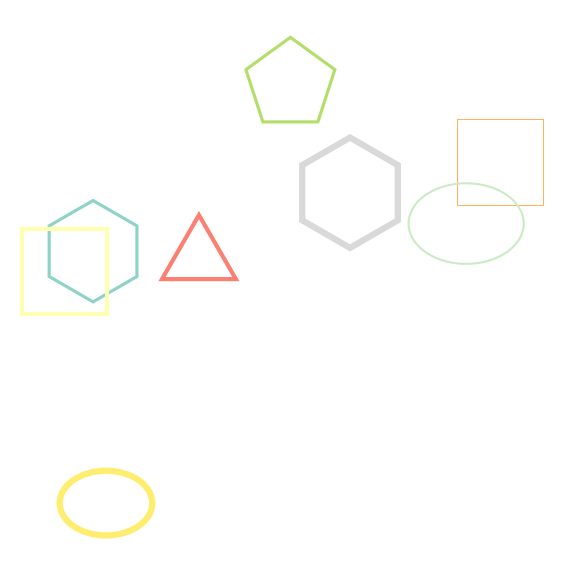[{"shape": "hexagon", "thickness": 1.5, "radius": 0.44, "center": [0.161, 0.564]}, {"shape": "square", "thickness": 2, "radius": 0.37, "center": [0.111, 0.529]}, {"shape": "triangle", "thickness": 2, "radius": 0.37, "center": [0.344, 0.553]}, {"shape": "square", "thickness": 0.5, "radius": 0.37, "center": [0.865, 0.719]}, {"shape": "pentagon", "thickness": 1.5, "radius": 0.4, "center": [0.503, 0.854]}, {"shape": "hexagon", "thickness": 3, "radius": 0.48, "center": [0.606, 0.665]}, {"shape": "oval", "thickness": 1, "radius": 0.5, "center": [0.807, 0.612]}, {"shape": "oval", "thickness": 3, "radius": 0.4, "center": [0.183, 0.128]}]